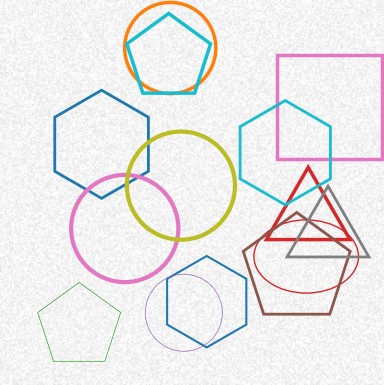[{"shape": "hexagon", "thickness": 2, "radius": 0.7, "center": [0.264, 0.625]}, {"shape": "hexagon", "thickness": 1.5, "radius": 0.59, "center": [0.537, 0.216]}, {"shape": "circle", "thickness": 2.5, "radius": 0.59, "center": [0.442, 0.875]}, {"shape": "pentagon", "thickness": 0.5, "radius": 0.57, "center": [0.206, 0.153]}, {"shape": "oval", "thickness": 1, "radius": 0.68, "center": [0.795, 0.334]}, {"shape": "triangle", "thickness": 2.5, "radius": 0.63, "center": [0.801, 0.44]}, {"shape": "circle", "thickness": 0.5, "radius": 0.5, "center": [0.477, 0.188]}, {"shape": "pentagon", "thickness": 2, "radius": 0.73, "center": [0.771, 0.302]}, {"shape": "circle", "thickness": 3, "radius": 0.7, "center": [0.324, 0.406]}, {"shape": "square", "thickness": 2.5, "radius": 0.68, "center": [0.856, 0.723]}, {"shape": "triangle", "thickness": 2, "radius": 0.61, "center": [0.852, 0.394]}, {"shape": "circle", "thickness": 3, "radius": 0.7, "center": [0.47, 0.518]}, {"shape": "pentagon", "thickness": 2.5, "radius": 0.57, "center": [0.438, 0.851]}, {"shape": "hexagon", "thickness": 2, "radius": 0.68, "center": [0.741, 0.603]}]